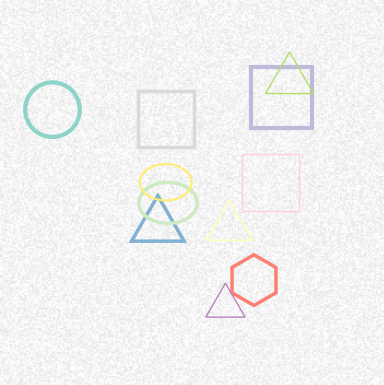[{"shape": "circle", "thickness": 3, "radius": 0.35, "center": [0.136, 0.715]}, {"shape": "triangle", "thickness": 1, "radius": 0.34, "center": [0.596, 0.41]}, {"shape": "square", "thickness": 3, "radius": 0.4, "center": [0.731, 0.747]}, {"shape": "hexagon", "thickness": 2.5, "radius": 0.33, "center": [0.66, 0.272]}, {"shape": "triangle", "thickness": 2.5, "radius": 0.39, "center": [0.41, 0.413]}, {"shape": "triangle", "thickness": 1, "radius": 0.36, "center": [0.752, 0.793]}, {"shape": "square", "thickness": 1, "radius": 0.37, "center": [0.702, 0.526]}, {"shape": "square", "thickness": 2.5, "radius": 0.36, "center": [0.43, 0.691]}, {"shape": "triangle", "thickness": 1, "radius": 0.29, "center": [0.586, 0.206]}, {"shape": "oval", "thickness": 2.5, "radius": 0.38, "center": [0.436, 0.473]}, {"shape": "oval", "thickness": 1.5, "radius": 0.34, "center": [0.431, 0.527]}]